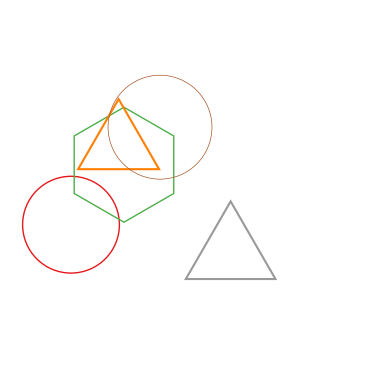[{"shape": "circle", "thickness": 1, "radius": 0.63, "center": [0.184, 0.416]}, {"shape": "hexagon", "thickness": 1, "radius": 0.75, "center": [0.322, 0.572]}, {"shape": "triangle", "thickness": 1.5, "radius": 0.61, "center": [0.308, 0.621]}, {"shape": "circle", "thickness": 0.5, "radius": 0.67, "center": [0.416, 0.67]}, {"shape": "triangle", "thickness": 1.5, "radius": 0.67, "center": [0.599, 0.342]}]